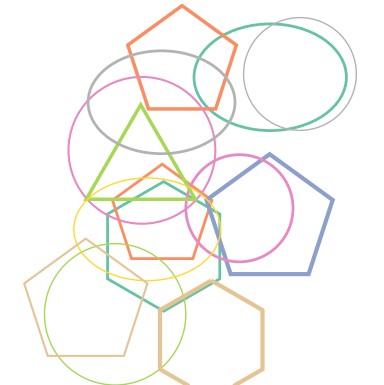[{"shape": "oval", "thickness": 2, "radius": 0.99, "center": [0.702, 0.799]}, {"shape": "hexagon", "thickness": 2, "radius": 0.84, "center": [0.425, 0.36]}, {"shape": "pentagon", "thickness": 2, "radius": 0.68, "center": [0.421, 0.438]}, {"shape": "pentagon", "thickness": 2.5, "radius": 0.74, "center": [0.473, 0.837]}, {"shape": "pentagon", "thickness": 3, "radius": 0.86, "center": [0.7, 0.427]}, {"shape": "circle", "thickness": 2, "radius": 0.7, "center": [0.622, 0.459]}, {"shape": "circle", "thickness": 1.5, "radius": 0.95, "center": [0.369, 0.61]}, {"shape": "circle", "thickness": 1, "radius": 0.92, "center": [0.299, 0.183]}, {"shape": "triangle", "thickness": 2.5, "radius": 0.82, "center": [0.366, 0.564]}, {"shape": "oval", "thickness": 1, "radius": 0.95, "center": [0.382, 0.404]}, {"shape": "pentagon", "thickness": 1.5, "radius": 0.84, "center": [0.223, 0.212]}, {"shape": "hexagon", "thickness": 3, "radius": 0.77, "center": [0.549, 0.118]}, {"shape": "oval", "thickness": 2, "radius": 0.95, "center": [0.42, 0.734]}, {"shape": "circle", "thickness": 1, "radius": 0.73, "center": [0.779, 0.808]}]